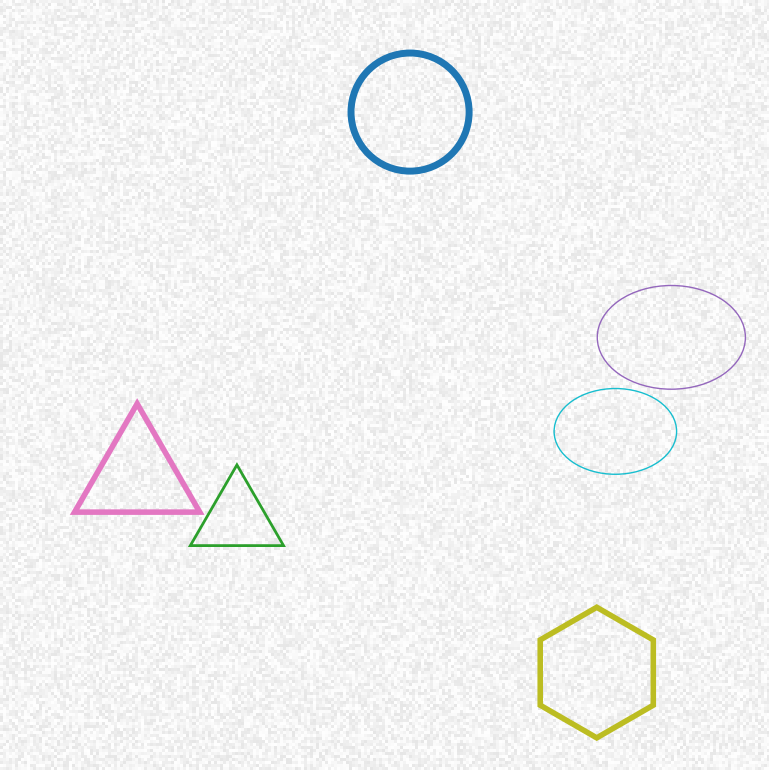[{"shape": "circle", "thickness": 2.5, "radius": 0.38, "center": [0.533, 0.854]}, {"shape": "triangle", "thickness": 1, "radius": 0.35, "center": [0.308, 0.326]}, {"shape": "oval", "thickness": 0.5, "radius": 0.48, "center": [0.872, 0.562]}, {"shape": "triangle", "thickness": 2, "radius": 0.47, "center": [0.178, 0.382]}, {"shape": "hexagon", "thickness": 2, "radius": 0.42, "center": [0.775, 0.127]}, {"shape": "oval", "thickness": 0.5, "radius": 0.4, "center": [0.799, 0.44]}]